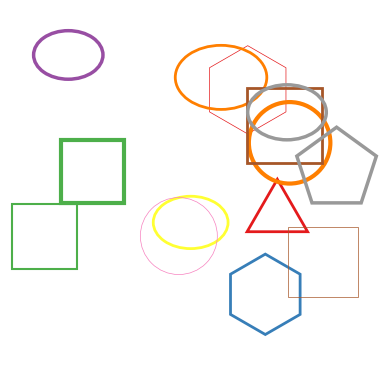[{"shape": "hexagon", "thickness": 0.5, "radius": 0.57, "center": [0.643, 0.767]}, {"shape": "triangle", "thickness": 2, "radius": 0.45, "center": [0.72, 0.444]}, {"shape": "hexagon", "thickness": 2, "radius": 0.52, "center": [0.689, 0.236]}, {"shape": "square", "thickness": 3, "radius": 0.41, "center": [0.24, 0.554]}, {"shape": "square", "thickness": 1.5, "radius": 0.42, "center": [0.116, 0.385]}, {"shape": "oval", "thickness": 2.5, "radius": 0.45, "center": [0.177, 0.857]}, {"shape": "circle", "thickness": 3, "radius": 0.53, "center": [0.752, 0.629]}, {"shape": "oval", "thickness": 2, "radius": 0.59, "center": [0.574, 0.799]}, {"shape": "oval", "thickness": 2, "radius": 0.49, "center": [0.495, 0.422]}, {"shape": "square", "thickness": 0.5, "radius": 0.45, "center": [0.838, 0.318]}, {"shape": "square", "thickness": 2, "radius": 0.49, "center": [0.74, 0.673]}, {"shape": "circle", "thickness": 0.5, "radius": 0.5, "center": [0.465, 0.387]}, {"shape": "oval", "thickness": 2.5, "radius": 0.51, "center": [0.745, 0.708]}, {"shape": "pentagon", "thickness": 2.5, "radius": 0.54, "center": [0.874, 0.561]}]